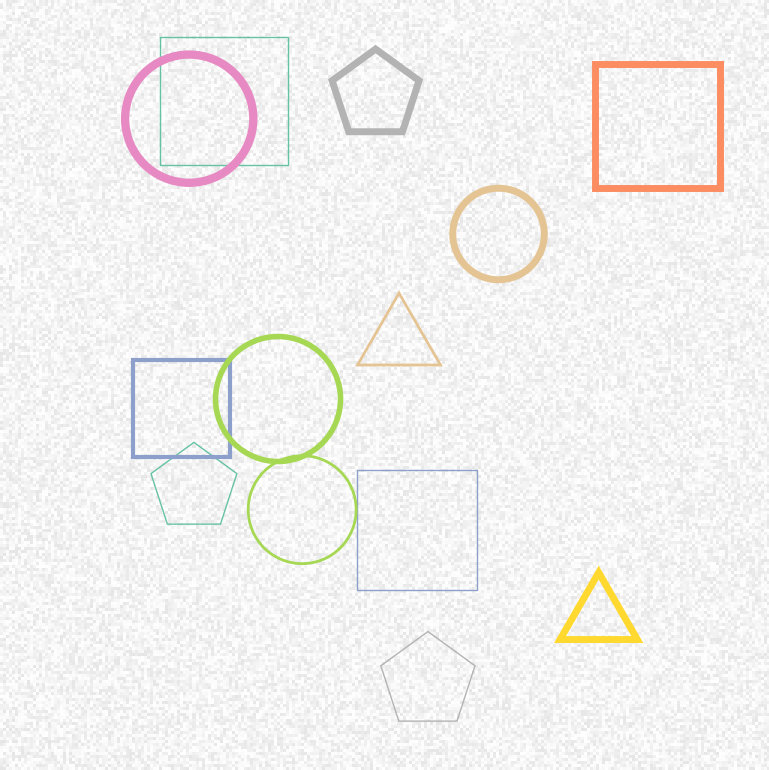[{"shape": "square", "thickness": 0.5, "radius": 0.41, "center": [0.291, 0.869]}, {"shape": "pentagon", "thickness": 0.5, "radius": 0.29, "center": [0.252, 0.367]}, {"shape": "square", "thickness": 2.5, "radius": 0.41, "center": [0.853, 0.836]}, {"shape": "square", "thickness": 1.5, "radius": 0.32, "center": [0.236, 0.469]}, {"shape": "square", "thickness": 0.5, "radius": 0.39, "center": [0.542, 0.312]}, {"shape": "circle", "thickness": 3, "radius": 0.42, "center": [0.246, 0.846]}, {"shape": "circle", "thickness": 1, "radius": 0.35, "center": [0.392, 0.338]}, {"shape": "circle", "thickness": 2, "radius": 0.41, "center": [0.361, 0.482]}, {"shape": "triangle", "thickness": 2.5, "radius": 0.29, "center": [0.778, 0.198]}, {"shape": "circle", "thickness": 2.5, "radius": 0.3, "center": [0.647, 0.696]}, {"shape": "triangle", "thickness": 1, "radius": 0.31, "center": [0.518, 0.557]}, {"shape": "pentagon", "thickness": 0.5, "radius": 0.32, "center": [0.556, 0.115]}, {"shape": "pentagon", "thickness": 2.5, "radius": 0.3, "center": [0.488, 0.877]}]